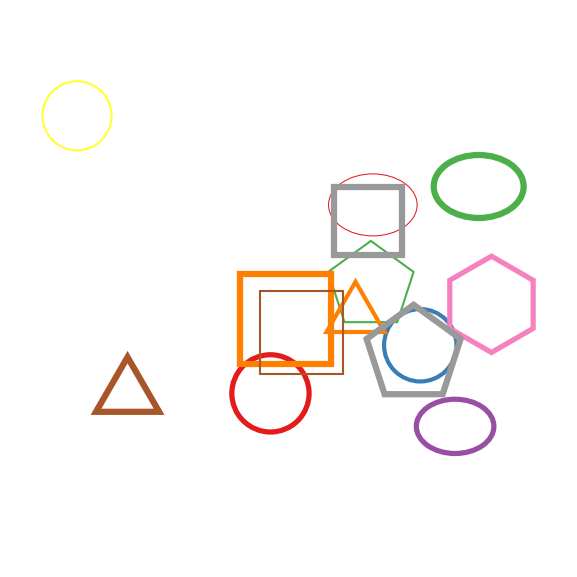[{"shape": "circle", "thickness": 2.5, "radius": 0.33, "center": [0.468, 0.318]}, {"shape": "oval", "thickness": 0.5, "radius": 0.38, "center": [0.646, 0.644]}, {"shape": "circle", "thickness": 2, "radius": 0.31, "center": [0.728, 0.401]}, {"shape": "oval", "thickness": 3, "radius": 0.39, "center": [0.829, 0.676]}, {"shape": "pentagon", "thickness": 1, "radius": 0.39, "center": [0.642, 0.504]}, {"shape": "oval", "thickness": 2.5, "radius": 0.34, "center": [0.788, 0.261]}, {"shape": "triangle", "thickness": 2, "radius": 0.29, "center": [0.616, 0.453]}, {"shape": "square", "thickness": 3, "radius": 0.39, "center": [0.495, 0.447]}, {"shape": "circle", "thickness": 1, "radius": 0.3, "center": [0.133, 0.799]}, {"shape": "square", "thickness": 1, "radius": 0.36, "center": [0.522, 0.423]}, {"shape": "triangle", "thickness": 3, "radius": 0.32, "center": [0.221, 0.318]}, {"shape": "hexagon", "thickness": 2.5, "radius": 0.42, "center": [0.851, 0.472]}, {"shape": "pentagon", "thickness": 3, "radius": 0.43, "center": [0.716, 0.386]}, {"shape": "square", "thickness": 3, "radius": 0.3, "center": [0.637, 0.617]}]